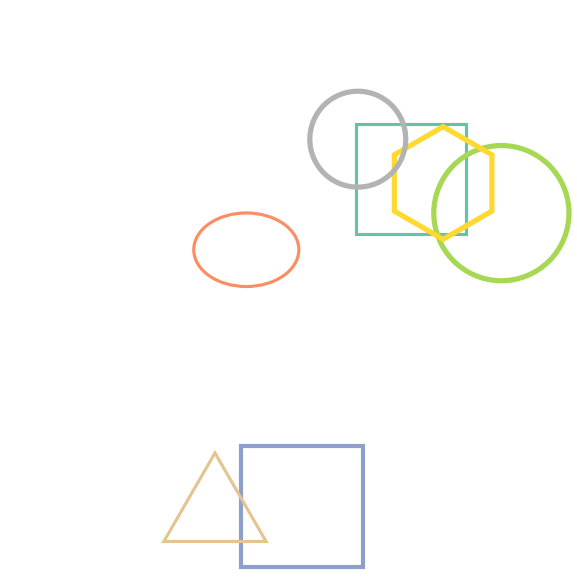[{"shape": "square", "thickness": 1.5, "radius": 0.48, "center": [0.712, 0.69]}, {"shape": "oval", "thickness": 1.5, "radius": 0.45, "center": [0.426, 0.567]}, {"shape": "square", "thickness": 2, "radius": 0.53, "center": [0.523, 0.122]}, {"shape": "circle", "thickness": 2.5, "radius": 0.59, "center": [0.868, 0.63]}, {"shape": "hexagon", "thickness": 2.5, "radius": 0.49, "center": [0.767, 0.682]}, {"shape": "triangle", "thickness": 1.5, "radius": 0.51, "center": [0.372, 0.113]}, {"shape": "circle", "thickness": 2.5, "radius": 0.42, "center": [0.62, 0.758]}]